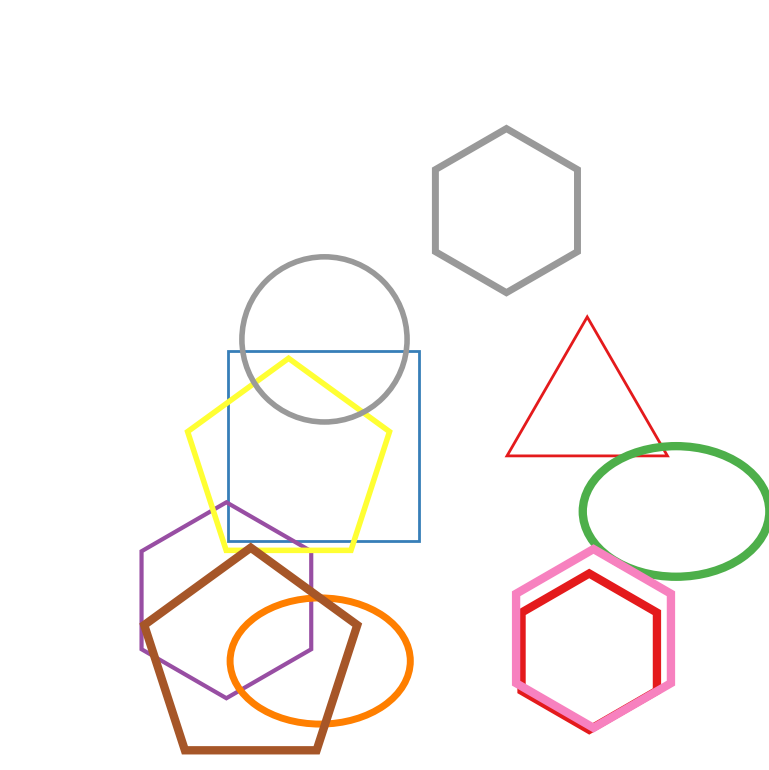[{"shape": "hexagon", "thickness": 3, "radius": 0.51, "center": [0.765, 0.154]}, {"shape": "triangle", "thickness": 1, "radius": 0.6, "center": [0.763, 0.468]}, {"shape": "square", "thickness": 1, "radius": 0.62, "center": [0.42, 0.421]}, {"shape": "oval", "thickness": 3, "radius": 0.61, "center": [0.878, 0.336]}, {"shape": "hexagon", "thickness": 1.5, "radius": 0.64, "center": [0.294, 0.22]}, {"shape": "oval", "thickness": 2.5, "radius": 0.59, "center": [0.416, 0.142]}, {"shape": "pentagon", "thickness": 2, "radius": 0.69, "center": [0.375, 0.397]}, {"shape": "pentagon", "thickness": 3, "radius": 0.73, "center": [0.326, 0.143]}, {"shape": "hexagon", "thickness": 3, "radius": 0.58, "center": [0.771, 0.171]}, {"shape": "hexagon", "thickness": 2.5, "radius": 0.53, "center": [0.658, 0.726]}, {"shape": "circle", "thickness": 2, "radius": 0.54, "center": [0.421, 0.559]}]